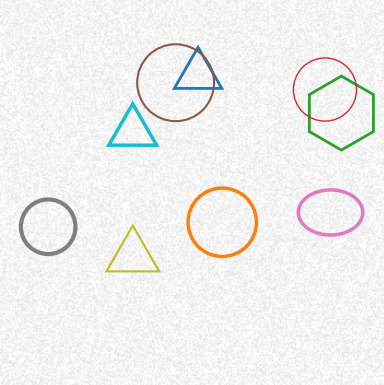[{"shape": "triangle", "thickness": 2, "radius": 0.36, "center": [0.514, 0.806]}, {"shape": "circle", "thickness": 2.5, "radius": 0.44, "center": [0.577, 0.423]}, {"shape": "hexagon", "thickness": 2, "radius": 0.48, "center": [0.887, 0.706]}, {"shape": "circle", "thickness": 1, "radius": 0.41, "center": [0.844, 0.767]}, {"shape": "circle", "thickness": 1.5, "radius": 0.5, "center": [0.456, 0.785]}, {"shape": "oval", "thickness": 2.5, "radius": 0.42, "center": [0.859, 0.448]}, {"shape": "circle", "thickness": 3, "radius": 0.35, "center": [0.125, 0.411]}, {"shape": "triangle", "thickness": 1.5, "radius": 0.4, "center": [0.345, 0.335]}, {"shape": "triangle", "thickness": 2.5, "radius": 0.36, "center": [0.345, 0.659]}]